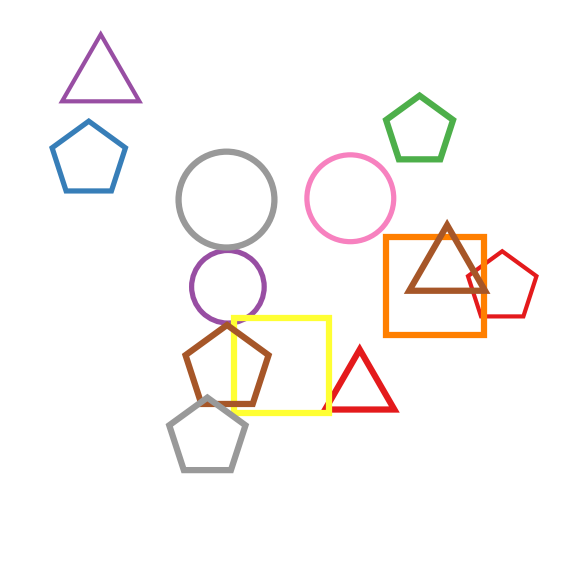[{"shape": "pentagon", "thickness": 2, "radius": 0.31, "center": [0.87, 0.502]}, {"shape": "triangle", "thickness": 3, "radius": 0.35, "center": [0.623, 0.325]}, {"shape": "pentagon", "thickness": 2.5, "radius": 0.33, "center": [0.154, 0.723]}, {"shape": "pentagon", "thickness": 3, "radius": 0.3, "center": [0.727, 0.773]}, {"shape": "triangle", "thickness": 2, "radius": 0.39, "center": [0.174, 0.862]}, {"shape": "circle", "thickness": 2.5, "radius": 0.31, "center": [0.395, 0.503]}, {"shape": "square", "thickness": 3, "radius": 0.42, "center": [0.753, 0.504]}, {"shape": "square", "thickness": 3, "radius": 0.41, "center": [0.487, 0.366]}, {"shape": "pentagon", "thickness": 3, "radius": 0.38, "center": [0.393, 0.361]}, {"shape": "triangle", "thickness": 3, "radius": 0.38, "center": [0.774, 0.534]}, {"shape": "circle", "thickness": 2.5, "radius": 0.38, "center": [0.607, 0.656]}, {"shape": "pentagon", "thickness": 3, "radius": 0.35, "center": [0.359, 0.241]}, {"shape": "circle", "thickness": 3, "radius": 0.41, "center": [0.392, 0.654]}]